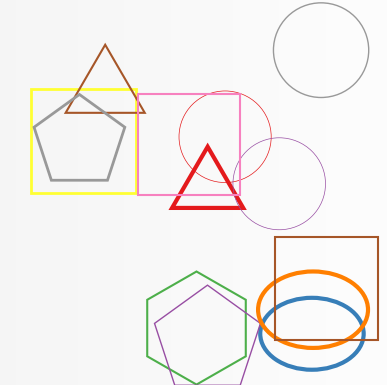[{"shape": "circle", "thickness": 0.5, "radius": 0.59, "center": [0.581, 0.645]}, {"shape": "triangle", "thickness": 3, "radius": 0.53, "center": [0.536, 0.513]}, {"shape": "oval", "thickness": 3, "radius": 0.67, "center": [0.805, 0.133]}, {"shape": "hexagon", "thickness": 1.5, "radius": 0.73, "center": [0.507, 0.148]}, {"shape": "circle", "thickness": 0.5, "radius": 0.6, "center": [0.721, 0.523]}, {"shape": "pentagon", "thickness": 1, "radius": 0.72, "center": [0.535, 0.116]}, {"shape": "oval", "thickness": 3, "radius": 0.71, "center": [0.808, 0.196]}, {"shape": "square", "thickness": 2, "radius": 0.68, "center": [0.215, 0.634]}, {"shape": "square", "thickness": 1.5, "radius": 0.67, "center": [0.842, 0.251]}, {"shape": "triangle", "thickness": 1.5, "radius": 0.59, "center": [0.271, 0.766]}, {"shape": "square", "thickness": 1.5, "radius": 0.66, "center": [0.488, 0.625]}, {"shape": "pentagon", "thickness": 2, "radius": 0.62, "center": [0.205, 0.631]}, {"shape": "circle", "thickness": 1, "radius": 0.61, "center": [0.829, 0.87]}]